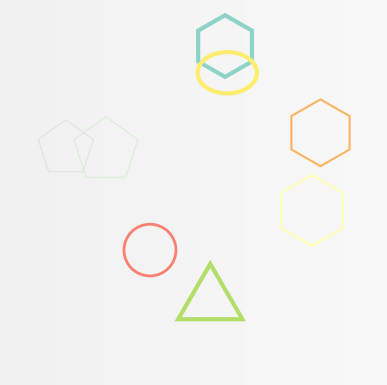[{"shape": "hexagon", "thickness": 3, "radius": 0.4, "center": [0.581, 0.88]}, {"shape": "hexagon", "thickness": 1.5, "radius": 0.46, "center": [0.805, 0.453]}, {"shape": "circle", "thickness": 2, "radius": 0.34, "center": [0.387, 0.35]}, {"shape": "hexagon", "thickness": 1.5, "radius": 0.43, "center": [0.827, 0.655]}, {"shape": "triangle", "thickness": 3, "radius": 0.48, "center": [0.543, 0.219]}, {"shape": "pentagon", "thickness": 0.5, "radius": 0.37, "center": [0.17, 0.614]}, {"shape": "pentagon", "thickness": 0.5, "radius": 0.43, "center": [0.273, 0.61]}, {"shape": "oval", "thickness": 3, "radius": 0.38, "center": [0.586, 0.811]}]